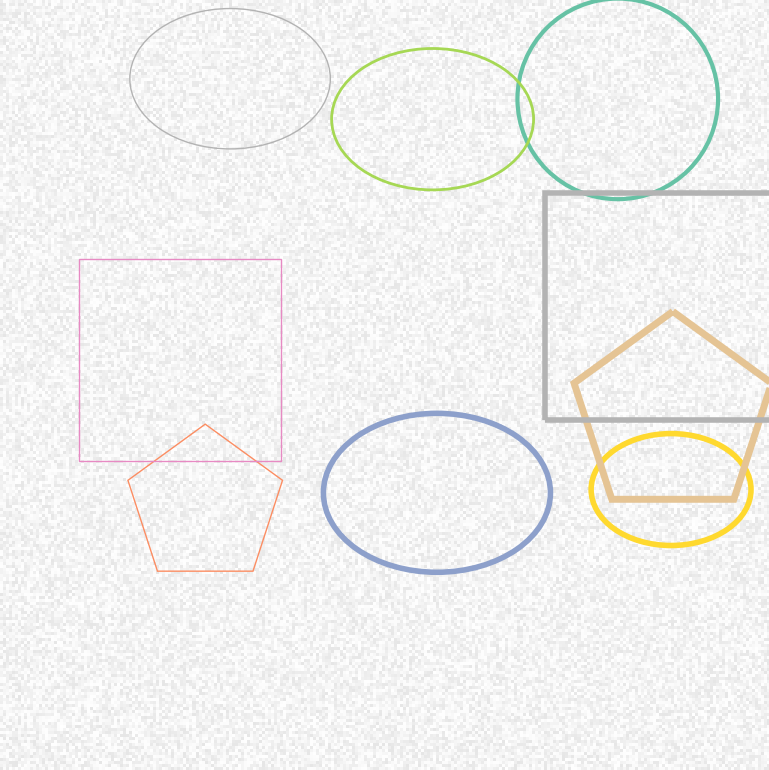[{"shape": "circle", "thickness": 1.5, "radius": 0.65, "center": [0.802, 0.872]}, {"shape": "pentagon", "thickness": 0.5, "radius": 0.53, "center": [0.267, 0.344]}, {"shape": "oval", "thickness": 2, "radius": 0.74, "center": [0.567, 0.36]}, {"shape": "square", "thickness": 0.5, "radius": 0.66, "center": [0.234, 0.532]}, {"shape": "oval", "thickness": 1, "radius": 0.66, "center": [0.562, 0.845]}, {"shape": "oval", "thickness": 2, "radius": 0.52, "center": [0.872, 0.364]}, {"shape": "pentagon", "thickness": 2.5, "radius": 0.67, "center": [0.874, 0.461]}, {"shape": "oval", "thickness": 0.5, "radius": 0.65, "center": [0.299, 0.898]}, {"shape": "square", "thickness": 2, "radius": 0.74, "center": [0.855, 0.602]}]